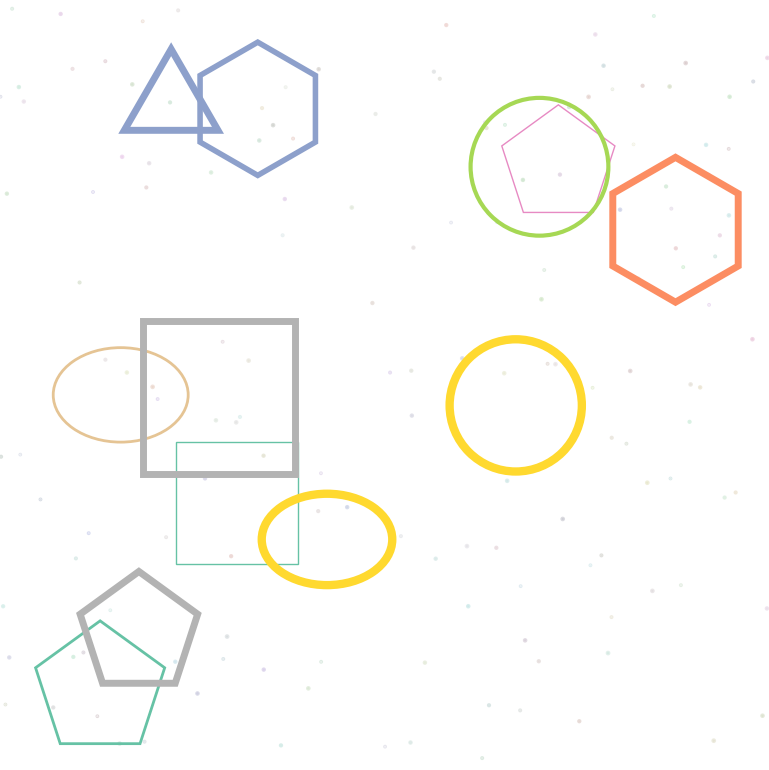[{"shape": "square", "thickness": 0.5, "radius": 0.4, "center": [0.308, 0.347]}, {"shape": "pentagon", "thickness": 1, "radius": 0.44, "center": [0.13, 0.106]}, {"shape": "hexagon", "thickness": 2.5, "radius": 0.47, "center": [0.877, 0.702]}, {"shape": "hexagon", "thickness": 2, "radius": 0.43, "center": [0.335, 0.859]}, {"shape": "triangle", "thickness": 2.5, "radius": 0.35, "center": [0.222, 0.866]}, {"shape": "pentagon", "thickness": 0.5, "radius": 0.39, "center": [0.725, 0.787]}, {"shape": "circle", "thickness": 1.5, "radius": 0.45, "center": [0.701, 0.783]}, {"shape": "oval", "thickness": 3, "radius": 0.42, "center": [0.425, 0.299]}, {"shape": "circle", "thickness": 3, "radius": 0.43, "center": [0.67, 0.474]}, {"shape": "oval", "thickness": 1, "radius": 0.44, "center": [0.157, 0.487]}, {"shape": "pentagon", "thickness": 2.5, "radius": 0.4, "center": [0.18, 0.178]}, {"shape": "square", "thickness": 2.5, "radius": 0.5, "center": [0.285, 0.484]}]